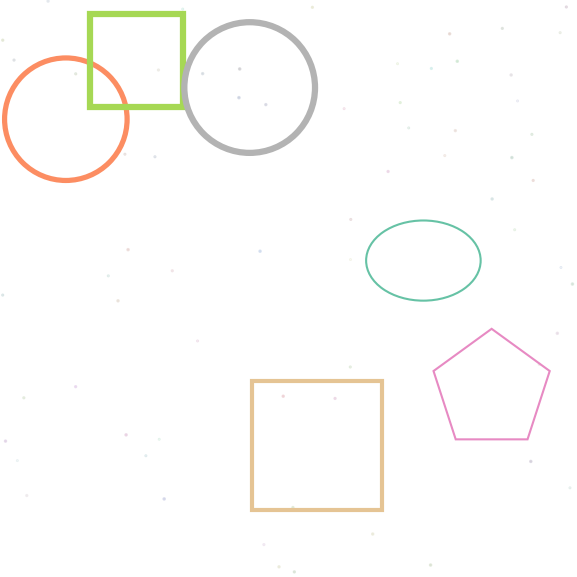[{"shape": "oval", "thickness": 1, "radius": 0.5, "center": [0.733, 0.548]}, {"shape": "circle", "thickness": 2.5, "radius": 0.53, "center": [0.114, 0.793]}, {"shape": "pentagon", "thickness": 1, "radius": 0.53, "center": [0.851, 0.324]}, {"shape": "square", "thickness": 3, "radius": 0.4, "center": [0.236, 0.894]}, {"shape": "square", "thickness": 2, "radius": 0.56, "center": [0.549, 0.228]}, {"shape": "circle", "thickness": 3, "radius": 0.57, "center": [0.432, 0.848]}]